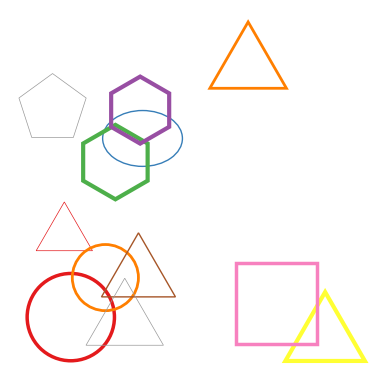[{"shape": "triangle", "thickness": 0.5, "radius": 0.42, "center": [0.167, 0.391]}, {"shape": "circle", "thickness": 2.5, "radius": 0.57, "center": [0.184, 0.176]}, {"shape": "oval", "thickness": 1, "radius": 0.52, "center": [0.37, 0.64]}, {"shape": "hexagon", "thickness": 3, "radius": 0.48, "center": [0.3, 0.579]}, {"shape": "hexagon", "thickness": 3, "radius": 0.44, "center": [0.364, 0.714]}, {"shape": "triangle", "thickness": 2, "radius": 0.57, "center": [0.644, 0.828]}, {"shape": "circle", "thickness": 2, "radius": 0.43, "center": [0.274, 0.279]}, {"shape": "triangle", "thickness": 3, "radius": 0.6, "center": [0.845, 0.122]}, {"shape": "triangle", "thickness": 1, "radius": 0.55, "center": [0.36, 0.284]}, {"shape": "square", "thickness": 2.5, "radius": 0.53, "center": [0.718, 0.211]}, {"shape": "pentagon", "thickness": 0.5, "radius": 0.46, "center": [0.136, 0.717]}, {"shape": "triangle", "thickness": 0.5, "radius": 0.58, "center": [0.324, 0.161]}]